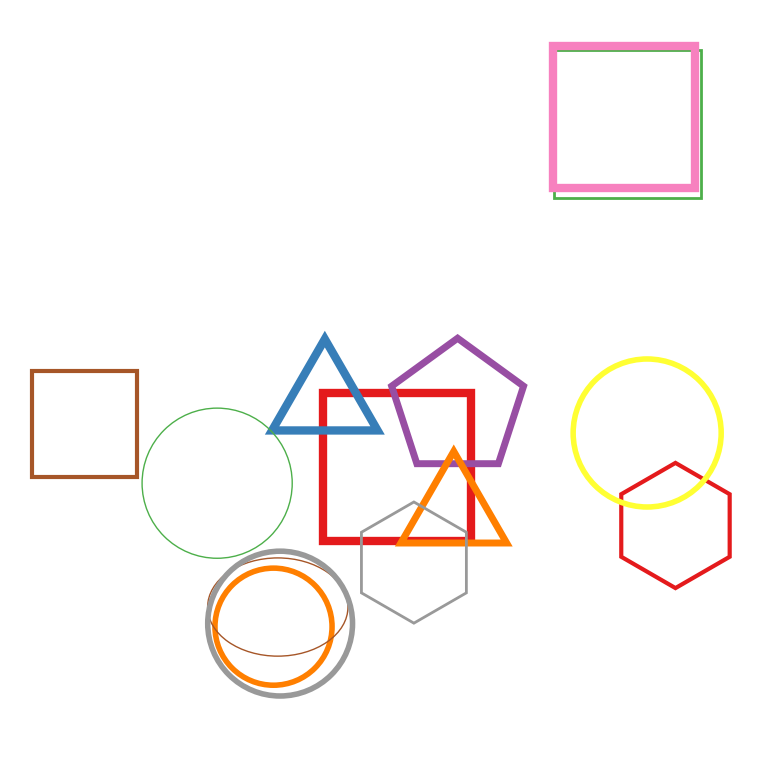[{"shape": "square", "thickness": 3, "radius": 0.48, "center": [0.515, 0.393]}, {"shape": "hexagon", "thickness": 1.5, "radius": 0.41, "center": [0.877, 0.318]}, {"shape": "triangle", "thickness": 3, "radius": 0.4, "center": [0.422, 0.481]}, {"shape": "square", "thickness": 1, "radius": 0.48, "center": [0.815, 0.839]}, {"shape": "circle", "thickness": 0.5, "radius": 0.49, "center": [0.282, 0.372]}, {"shape": "pentagon", "thickness": 2.5, "radius": 0.45, "center": [0.594, 0.471]}, {"shape": "triangle", "thickness": 2.5, "radius": 0.4, "center": [0.589, 0.334]}, {"shape": "circle", "thickness": 2, "radius": 0.38, "center": [0.355, 0.186]}, {"shape": "circle", "thickness": 2, "radius": 0.48, "center": [0.84, 0.438]}, {"shape": "oval", "thickness": 0.5, "radius": 0.46, "center": [0.361, 0.212]}, {"shape": "square", "thickness": 1.5, "radius": 0.34, "center": [0.11, 0.449]}, {"shape": "square", "thickness": 3, "radius": 0.46, "center": [0.81, 0.848]}, {"shape": "circle", "thickness": 2, "radius": 0.47, "center": [0.364, 0.19]}, {"shape": "hexagon", "thickness": 1, "radius": 0.39, "center": [0.538, 0.269]}]